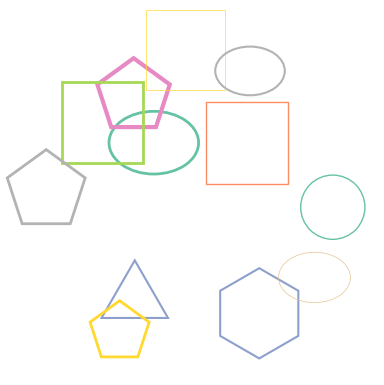[{"shape": "circle", "thickness": 1, "radius": 0.42, "center": [0.864, 0.462]}, {"shape": "oval", "thickness": 2, "radius": 0.58, "center": [0.399, 0.629]}, {"shape": "square", "thickness": 1, "radius": 0.53, "center": [0.642, 0.628]}, {"shape": "triangle", "thickness": 1.5, "radius": 0.5, "center": [0.35, 0.224]}, {"shape": "hexagon", "thickness": 1.5, "radius": 0.59, "center": [0.673, 0.186]}, {"shape": "pentagon", "thickness": 3, "radius": 0.49, "center": [0.347, 0.75]}, {"shape": "square", "thickness": 2, "radius": 0.53, "center": [0.267, 0.682]}, {"shape": "square", "thickness": 0.5, "radius": 0.52, "center": [0.482, 0.869]}, {"shape": "pentagon", "thickness": 2, "radius": 0.4, "center": [0.311, 0.138]}, {"shape": "oval", "thickness": 0.5, "radius": 0.47, "center": [0.817, 0.279]}, {"shape": "oval", "thickness": 1.5, "radius": 0.45, "center": [0.649, 0.816]}, {"shape": "pentagon", "thickness": 2, "radius": 0.53, "center": [0.12, 0.505]}]